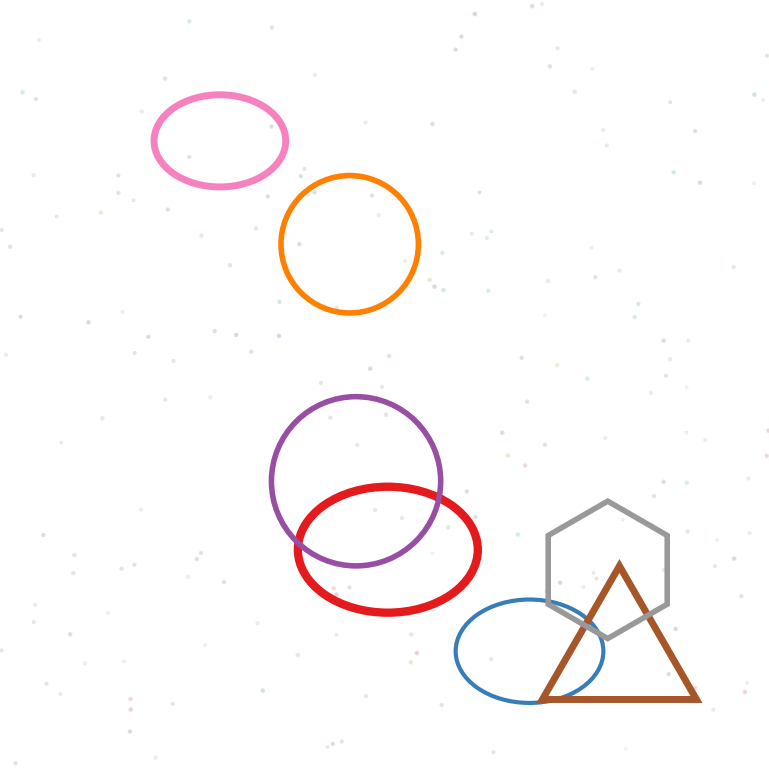[{"shape": "oval", "thickness": 3, "radius": 0.58, "center": [0.504, 0.286]}, {"shape": "oval", "thickness": 1.5, "radius": 0.48, "center": [0.688, 0.154]}, {"shape": "circle", "thickness": 2, "radius": 0.55, "center": [0.462, 0.375]}, {"shape": "circle", "thickness": 2, "radius": 0.45, "center": [0.454, 0.683]}, {"shape": "triangle", "thickness": 2.5, "radius": 0.58, "center": [0.804, 0.149]}, {"shape": "oval", "thickness": 2.5, "radius": 0.43, "center": [0.286, 0.817]}, {"shape": "hexagon", "thickness": 2, "radius": 0.45, "center": [0.789, 0.26]}]